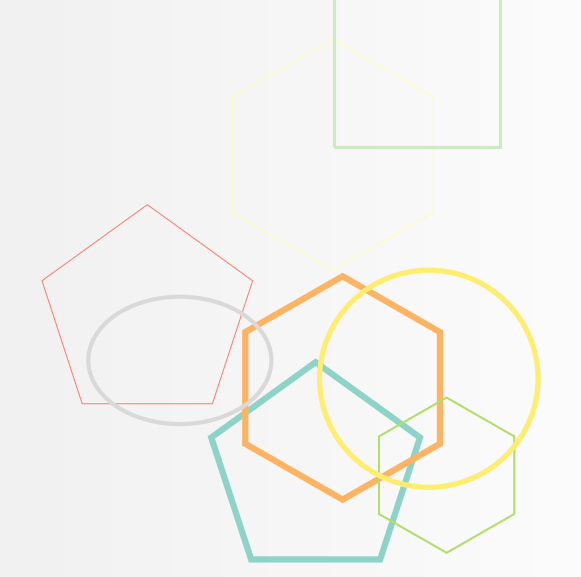[{"shape": "pentagon", "thickness": 3, "radius": 0.94, "center": [0.543, 0.183]}, {"shape": "hexagon", "thickness": 0.5, "radius": 1.0, "center": [0.572, 0.731]}, {"shape": "pentagon", "thickness": 0.5, "radius": 0.95, "center": [0.253, 0.454]}, {"shape": "hexagon", "thickness": 3, "radius": 0.97, "center": [0.589, 0.327]}, {"shape": "hexagon", "thickness": 1, "radius": 0.67, "center": [0.768, 0.176]}, {"shape": "oval", "thickness": 2, "radius": 0.79, "center": [0.309, 0.375]}, {"shape": "square", "thickness": 1.5, "radius": 0.72, "center": [0.718, 0.888]}, {"shape": "circle", "thickness": 2.5, "radius": 0.94, "center": [0.738, 0.343]}]